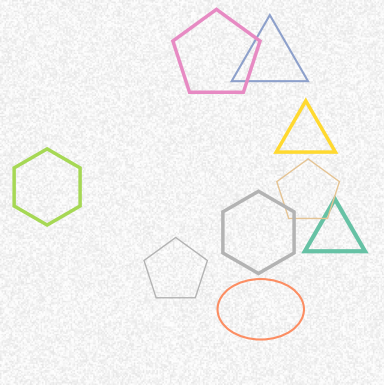[{"shape": "triangle", "thickness": 3, "radius": 0.45, "center": [0.87, 0.393]}, {"shape": "oval", "thickness": 1.5, "radius": 0.56, "center": [0.677, 0.197]}, {"shape": "triangle", "thickness": 1.5, "radius": 0.57, "center": [0.701, 0.846]}, {"shape": "pentagon", "thickness": 2.5, "radius": 0.6, "center": [0.562, 0.857]}, {"shape": "hexagon", "thickness": 2.5, "radius": 0.49, "center": [0.122, 0.514]}, {"shape": "triangle", "thickness": 2.5, "radius": 0.44, "center": [0.794, 0.649]}, {"shape": "pentagon", "thickness": 1, "radius": 0.43, "center": [0.8, 0.502]}, {"shape": "pentagon", "thickness": 1, "radius": 0.43, "center": [0.456, 0.297]}, {"shape": "hexagon", "thickness": 2.5, "radius": 0.53, "center": [0.671, 0.396]}]